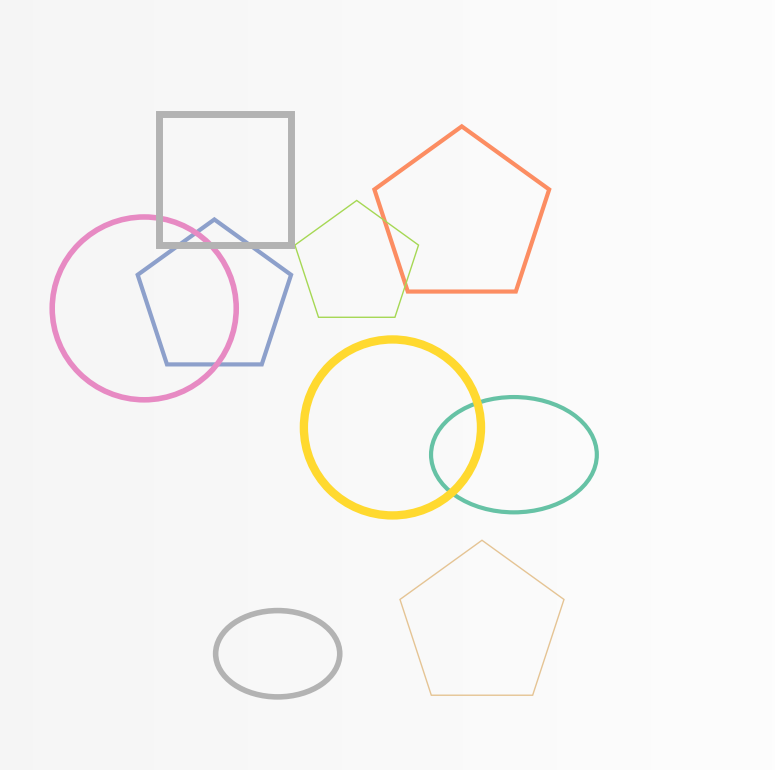[{"shape": "oval", "thickness": 1.5, "radius": 0.53, "center": [0.663, 0.409]}, {"shape": "pentagon", "thickness": 1.5, "radius": 0.59, "center": [0.596, 0.717]}, {"shape": "pentagon", "thickness": 1.5, "radius": 0.52, "center": [0.277, 0.611]}, {"shape": "circle", "thickness": 2, "radius": 0.59, "center": [0.186, 0.599]}, {"shape": "pentagon", "thickness": 0.5, "radius": 0.42, "center": [0.46, 0.656]}, {"shape": "circle", "thickness": 3, "radius": 0.57, "center": [0.506, 0.445]}, {"shape": "pentagon", "thickness": 0.5, "radius": 0.56, "center": [0.622, 0.187]}, {"shape": "square", "thickness": 2.5, "radius": 0.42, "center": [0.29, 0.767]}, {"shape": "oval", "thickness": 2, "radius": 0.4, "center": [0.358, 0.151]}]